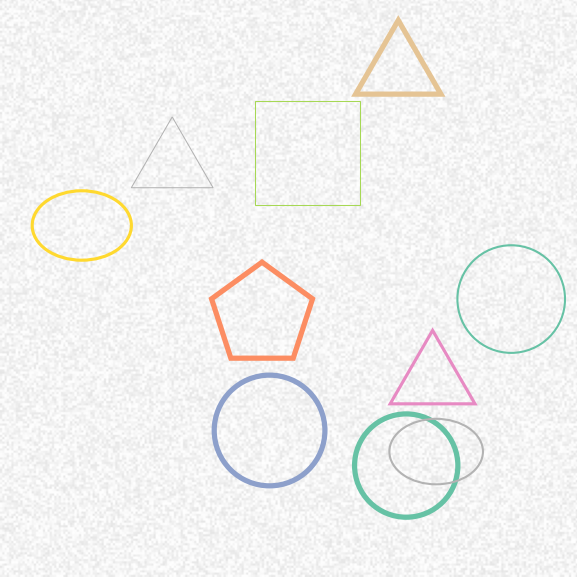[{"shape": "circle", "thickness": 1, "radius": 0.47, "center": [0.885, 0.481]}, {"shape": "circle", "thickness": 2.5, "radius": 0.45, "center": [0.703, 0.193]}, {"shape": "pentagon", "thickness": 2.5, "radius": 0.46, "center": [0.454, 0.453]}, {"shape": "circle", "thickness": 2.5, "radius": 0.48, "center": [0.467, 0.254]}, {"shape": "triangle", "thickness": 1.5, "radius": 0.42, "center": [0.749, 0.342]}, {"shape": "square", "thickness": 0.5, "radius": 0.45, "center": [0.533, 0.734]}, {"shape": "oval", "thickness": 1.5, "radius": 0.43, "center": [0.142, 0.609]}, {"shape": "triangle", "thickness": 2.5, "radius": 0.43, "center": [0.69, 0.879]}, {"shape": "oval", "thickness": 1, "radius": 0.41, "center": [0.755, 0.217]}, {"shape": "triangle", "thickness": 0.5, "radius": 0.41, "center": [0.298, 0.715]}]